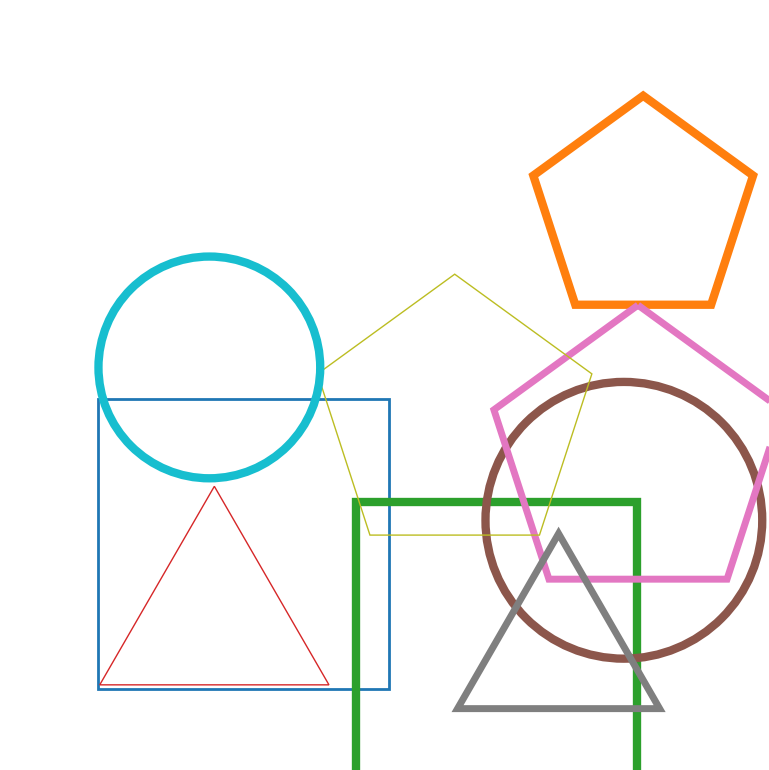[{"shape": "square", "thickness": 1, "radius": 0.94, "center": [0.316, 0.294]}, {"shape": "pentagon", "thickness": 3, "radius": 0.75, "center": [0.835, 0.726]}, {"shape": "square", "thickness": 3, "radius": 0.91, "center": [0.645, 0.166]}, {"shape": "triangle", "thickness": 0.5, "radius": 0.86, "center": [0.278, 0.197]}, {"shape": "circle", "thickness": 3, "radius": 0.9, "center": [0.81, 0.324]}, {"shape": "pentagon", "thickness": 2.5, "radius": 0.98, "center": [0.829, 0.407]}, {"shape": "triangle", "thickness": 2.5, "radius": 0.76, "center": [0.725, 0.155]}, {"shape": "pentagon", "thickness": 0.5, "radius": 0.94, "center": [0.591, 0.457]}, {"shape": "circle", "thickness": 3, "radius": 0.72, "center": [0.272, 0.523]}]